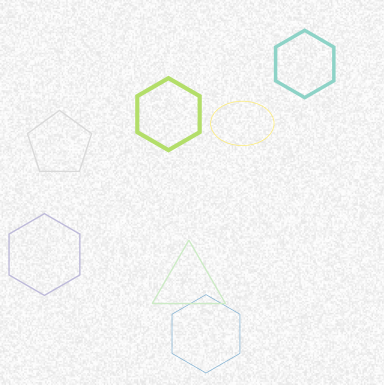[{"shape": "hexagon", "thickness": 2.5, "radius": 0.44, "center": [0.791, 0.834]}, {"shape": "hexagon", "thickness": 1, "radius": 0.53, "center": [0.115, 0.339]}, {"shape": "hexagon", "thickness": 0.5, "radius": 0.51, "center": [0.535, 0.133]}, {"shape": "hexagon", "thickness": 3, "radius": 0.47, "center": [0.438, 0.704]}, {"shape": "pentagon", "thickness": 1, "radius": 0.44, "center": [0.155, 0.626]}, {"shape": "triangle", "thickness": 1, "radius": 0.55, "center": [0.491, 0.266]}, {"shape": "oval", "thickness": 0.5, "radius": 0.41, "center": [0.629, 0.679]}]